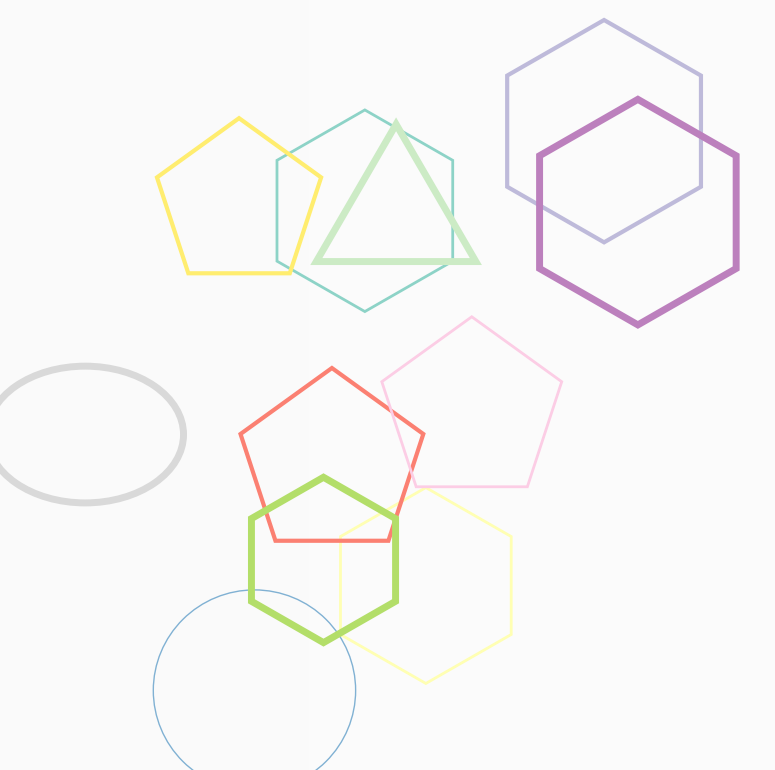[{"shape": "hexagon", "thickness": 1, "radius": 0.65, "center": [0.471, 0.726]}, {"shape": "hexagon", "thickness": 1, "radius": 0.64, "center": [0.549, 0.24]}, {"shape": "hexagon", "thickness": 1.5, "radius": 0.72, "center": [0.779, 0.83]}, {"shape": "pentagon", "thickness": 1.5, "radius": 0.62, "center": [0.428, 0.398]}, {"shape": "circle", "thickness": 0.5, "radius": 0.65, "center": [0.328, 0.103]}, {"shape": "hexagon", "thickness": 2.5, "radius": 0.54, "center": [0.417, 0.273]}, {"shape": "pentagon", "thickness": 1, "radius": 0.61, "center": [0.609, 0.467]}, {"shape": "oval", "thickness": 2.5, "radius": 0.63, "center": [0.11, 0.436]}, {"shape": "hexagon", "thickness": 2.5, "radius": 0.73, "center": [0.823, 0.725]}, {"shape": "triangle", "thickness": 2.5, "radius": 0.59, "center": [0.511, 0.72]}, {"shape": "pentagon", "thickness": 1.5, "radius": 0.56, "center": [0.308, 0.735]}]